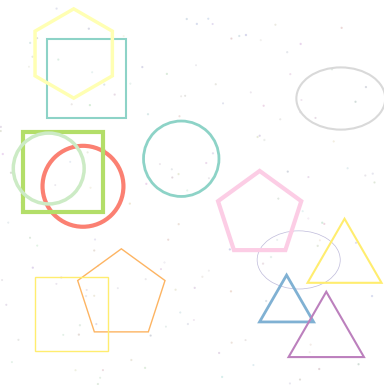[{"shape": "circle", "thickness": 2, "radius": 0.49, "center": [0.471, 0.588]}, {"shape": "square", "thickness": 1.5, "radius": 0.51, "center": [0.225, 0.797]}, {"shape": "hexagon", "thickness": 2.5, "radius": 0.58, "center": [0.191, 0.861]}, {"shape": "oval", "thickness": 0.5, "radius": 0.54, "center": [0.776, 0.325]}, {"shape": "circle", "thickness": 3, "radius": 0.53, "center": [0.216, 0.516]}, {"shape": "triangle", "thickness": 2, "radius": 0.41, "center": [0.744, 0.204]}, {"shape": "pentagon", "thickness": 1, "radius": 0.6, "center": [0.315, 0.234]}, {"shape": "square", "thickness": 3, "radius": 0.52, "center": [0.163, 0.553]}, {"shape": "pentagon", "thickness": 3, "radius": 0.57, "center": [0.674, 0.442]}, {"shape": "oval", "thickness": 1.5, "radius": 0.58, "center": [0.885, 0.744]}, {"shape": "triangle", "thickness": 1.5, "radius": 0.57, "center": [0.847, 0.129]}, {"shape": "circle", "thickness": 2.5, "radius": 0.46, "center": [0.127, 0.562]}, {"shape": "triangle", "thickness": 1.5, "radius": 0.55, "center": [0.895, 0.321]}, {"shape": "square", "thickness": 1, "radius": 0.48, "center": [0.186, 0.184]}]